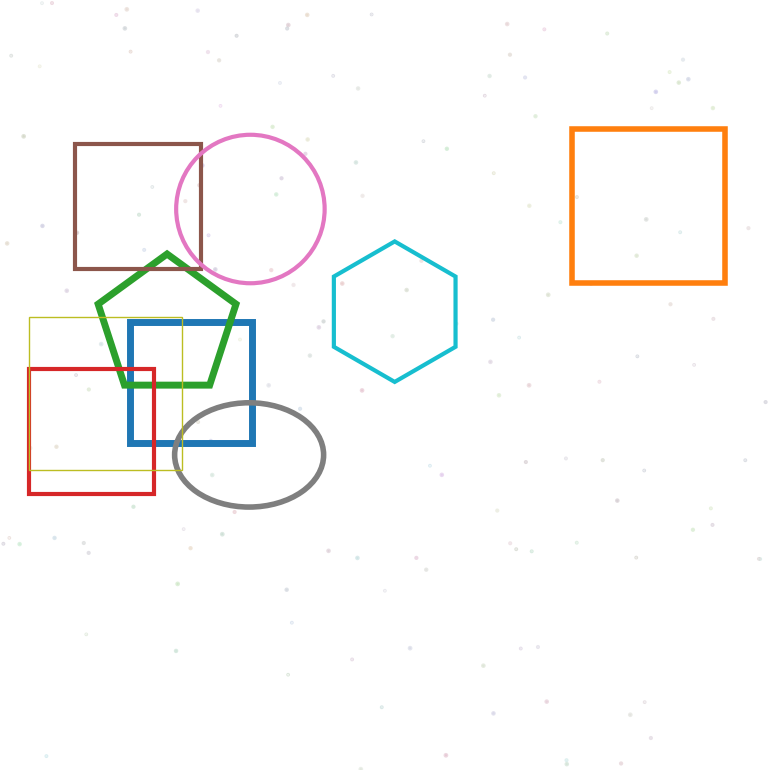[{"shape": "square", "thickness": 2.5, "radius": 0.39, "center": [0.248, 0.503]}, {"shape": "square", "thickness": 2, "radius": 0.5, "center": [0.842, 0.732]}, {"shape": "pentagon", "thickness": 2.5, "radius": 0.47, "center": [0.217, 0.576]}, {"shape": "square", "thickness": 1.5, "radius": 0.41, "center": [0.119, 0.44]}, {"shape": "square", "thickness": 1.5, "radius": 0.41, "center": [0.179, 0.732]}, {"shape": "circle", "thickness": 1.5, "radius": 0.48, "center": [0.325, 0.729]}, {"shape": "oval", "thickness": 2, "radius": 0.48, "center": [0.324, 0.409]}, {"shape": "square", "thickness": 0.5, "radius": 0.5, "center": [0.137, 0.489]}, {"shape": "hexagon", "thickness": 1.5, "radius": 0.46, "center": [0.513, 0.595]}]